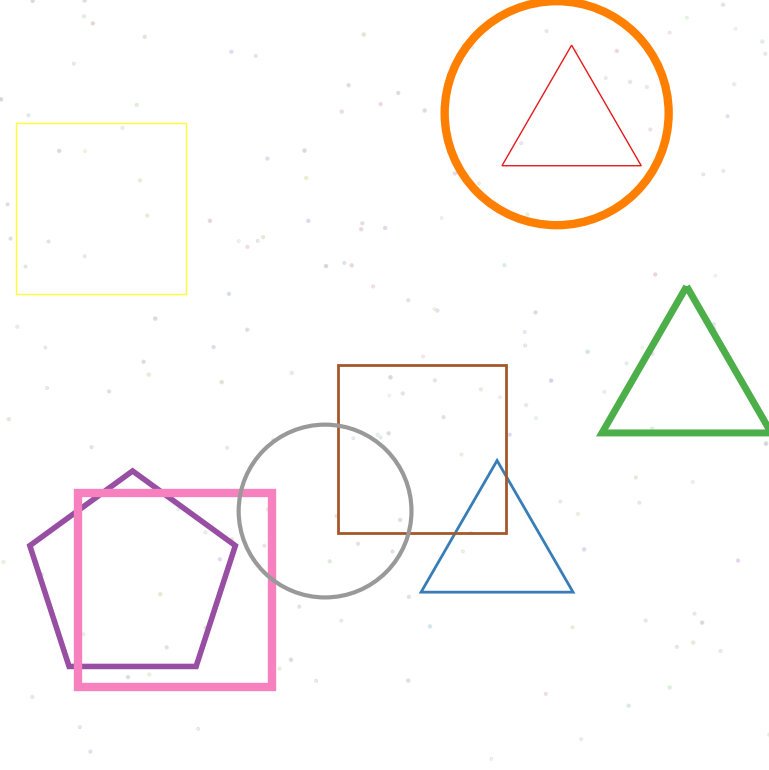[{"shape": "triangle", "thickness": 0.5, "radius": 0.52, "center": [0.742, 0.837]}, {"shape": "triangle", "thickness": 1, "radius": 0.57, "center": [0.646, 0.288]}, {"shape": "triangle", "thickness": 2.5, "radius": 0.63, "center": [0.892, 0.501]}, {"shape": "pentagon", "thickness": 2, "radius": 0.7, "center": [0.172, 0.248]}, {"shape": "circle", "thickness": 3, "radius": 0.73, "center": [0.723, 0.853]}, {"shape": "square", "thickness": 0.5, "radius": 0.55, "center": [0.131, 0.729]}, {"shape": "square", "thickness": 1, "radius": 0.55, "center": [0.548, 0.416]}, {"shape": "square", "thickness": 3, "radius": 0.63, "center": [0.227, 0.233]}, {"shape": "circle", "thickness": 1.5, "radius": 0.56, "center": [0.422, 0.336]}]